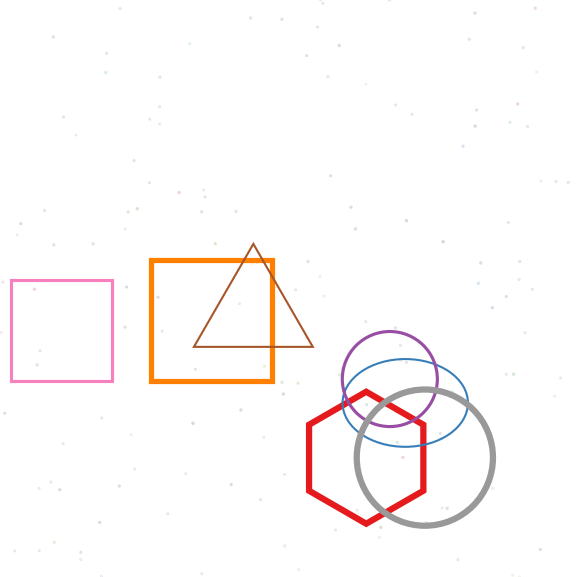[{"shape": "hexagon", "thickness": 3, "radius": 0.57, "center": [0.634, 0.207]}, {"shape": "oval", "thickness": 1, "radius": 0.54, "center": [0.702, 0.301]}, {"shape": "circle", "thickness": 1.5, "radius": 0.41, "center": [0.675, 0.343]}, {"shape": "square", "thickness": 2.5, "radius": 0.52, "center": [0.366, 0.444]}, {"shape": "triangle", "thickness": 1, "radius": 0.59, "center": [0.439, 0.458]}, {"shape": "square", "thickness": 1.5, "radius": 0.44, "center": [0.107, 0.427]}, {"shape": "circle", "thickness": 3, "radius": 0.59, "center": [0.736, 0.207]}]